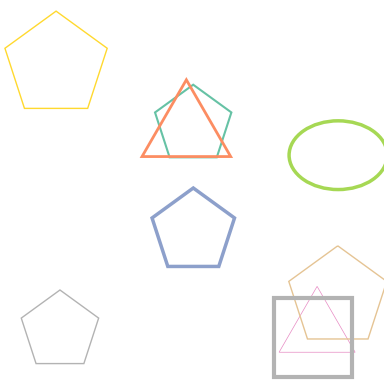[{"shape": "pentagon", "thickness": 1.5, "radius": 0.52, "center": [0.502, 0.676]}, {"shape": "triangle", "thickness": 2, "radius": 0.66, "center": [0.484, 0.66]}, {"shape": "pentagon", "thickness": 2.5, "radius": 0.56, "center": [0.502, 0.399]}, {"shape": "triangle", "thickness": 0.5, "radius": 0.57, "center": [0.824, 0.142]}, {"shape": "oval", "thickness": 2.5, "radius": 0.64, "center": [0.878, 0.597]}, {"shape": "pentagon", "thickness": 1, "radius": 0.7, "center": [0.146, 0.831]}, {"shape": "pentagon", "thickness": 1, "radius": 0.67, "center": [0.877, 0.228]}, {"shape": "square", "thickness": 3, "radius": 0.51, "center": [0.813, 0.123]}, {"shape": "pentagon", "thickness": 1, "radius": 0.53, "center": [0.156, 0.141]}]